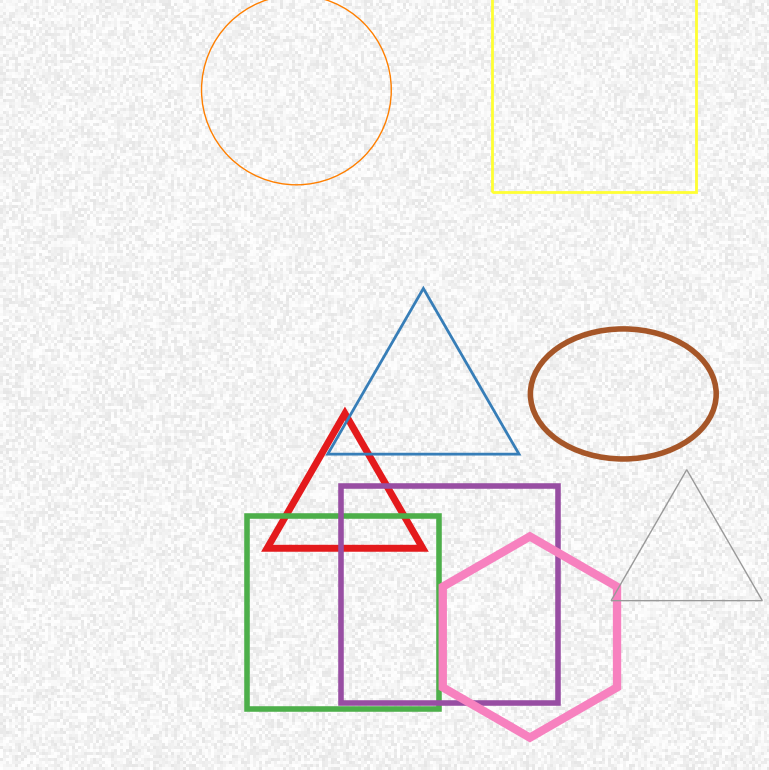[{"shape": "triangle", "thickness": 2.5, "radius": 0.58, "center": [0.448, 0.346]}, {"shape": "triangle", "thickness": 1, "radius": 0.72, "center": [0.55, 0.482]}, {"shape": "square", "thickness": 2, "radius": 0.62, "center": [0.445, 0.204]}, {"shape": "square", "thickness": 2, "radius": 0.7, "center": [0.584, 0.228]}, {"shape": "circle", "thickness": 0.5, "radius": 0.62, "center": [0.385, 0.883]}, {"shape": "square", "thickness": 1, "radius": 0.66, "center": [0.771, 0.883]}, {"shape": "oval", "thickness": 2, "radius": 0.6, "center": [0.809, 0.488]}, {"shape": "hexagon", "thickness": 3, "radius": 0.65, "center": [0.688, 0.173]}, {"shape": "triangle", "thickness": 0.5, "radius": 0.57, "center": [0.892, 0.277]}]